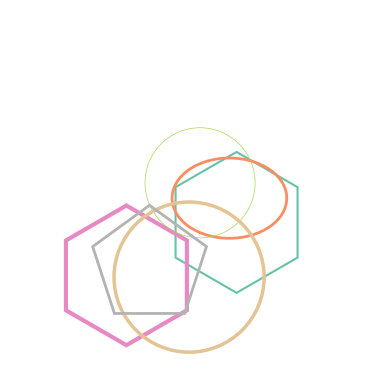[{"shape": "hexagon", "thickness": 1.5, "radius": 0.91, "center": [0.614, 0.422]}, {"shape": "oval", "thickness": 2, "radius": 0.74, "center": [0.596, 0.485]}, {"shape": "hexagon", "thickness": 3, "radius": 0.91, "center": [0.328, 0.285]}, {"shape": "circle", "thickness": 0.5, "radius": 0.72, "center": [0.52, 0.525]}, {"shape": "circle", "thickness": 2.5, "radius": 0.97, "center": [0.491, 0.28]}, {"shape": "pentagon", "thickness": 2, "radius": 0.78, "center": [0.388, 0.311]}]